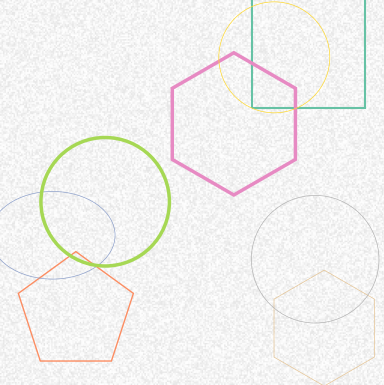[{"shape": "square", "thickness": 1.5, "radius": 0.74, "center": [0.801, 0.867]}, {"shape": "pentagon", "thickness": 1, "radius": 0.79, "center": [0.197, 0.189]}, {"shape": "oval", "thickness": 0.5, "radius": 0.81, "center": [0.136, 0.389]}, {"shape": "hexagon", "thickness": 2.5, "radius": 0.92, "center": [0.607, 0.678]}, {"shape": "circle", "thickness": 2.5, "radius": 0.83, "center": [0.273, 0.476]}, {"shape": "circle", "thickness": 0.5, "radius": 0.72, "center": [0.712, 0.851]}, {"shape": "hexagon", "thickness": 0.5, "radius": 0.75, "center": [0.842, 0.148]}, {"shape": "circle", "thickness": 0.5, "radius": 0.83, "center": [0.819, 0.327]}]